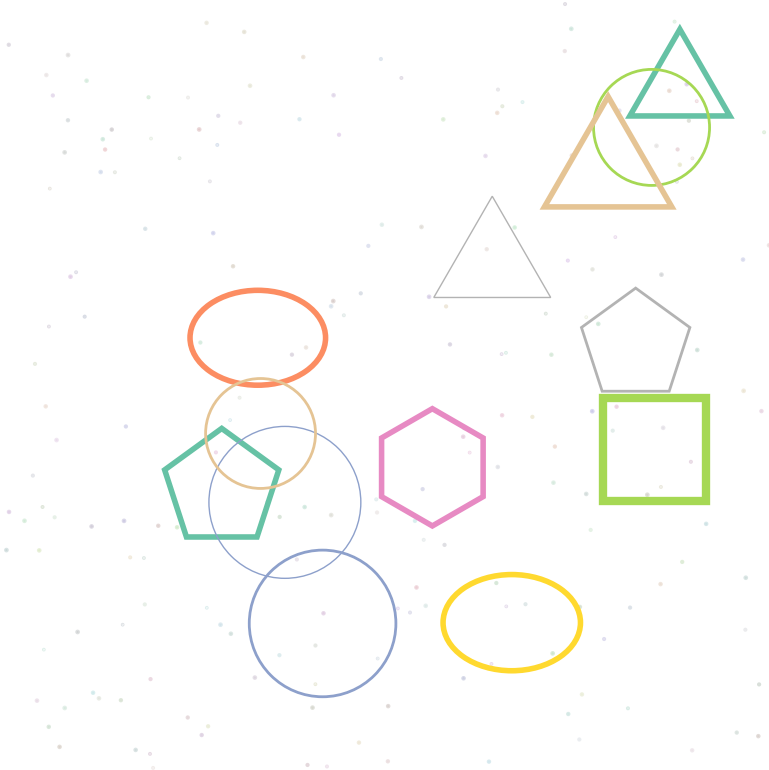[{"shape": "pentagon", "thickness": 2, "radius": 0.39, "center": [0.288, 0.366]}, {"shape": "triangle", "thickness": 2, "radius": 0.38, "center": [0.883, 0.887]}, {"shape": "oval", "thickness": 2, "radius": 0.44, "center": [0.335, 0.561]}, {"shape": "circle", "thickness": 0.5, "radius": 0.49, "center": [0.37, 0.348]}, {"shape": "circle", "thickness": 1, "radius": 0.48, "center": [0.419, 0.19]}, {"shape": "hexagon", "thickness": 2, "radius": 0.38, "center": [0.561, 0.393]}, {"shape": "circle", "thickness": 1, "radius": 0.38, "center": [0.846, 0.835]}, {"shape": "square", "thickness": 3, "radius": 0.33, "center": [0.85, 0.416]}, {"shape": "oval", "thickness": 2, "radius": 0.45, "center": [0.665, 0.191]}, {"shape": "triangle", "thickness": 2, "radius": 0.48, "center": [0.79, 0.779]}, {"shape": "circle", "thickness": 1, "radius": 0.36, "center": [0.338, 0.437]}, {"shape": "triangle", "thickness": 0.5, "radius": 0.44, "center": [0.639, 0.657]}, {"shape": "pentagon", "thickness": 1, "radius": 0.37, "center": [0.826, 0.552]}]